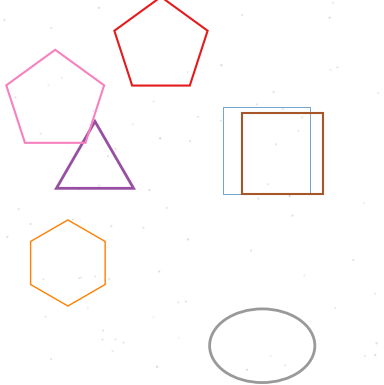[{"shape": "pentagon", "thickness": 1.5, "radius": 0.64, "center": [0.418, 0.881]}, {"shape": "square", "thickness": 0.5, "radius": 0.56, "center": [0.693, 0.61]}, {"shape": "triangle", "thickness": 2, "radius": 0.58, "center": [0.247, 0.569]}, {"shape": "hexagon", "thickness": 1, "radius": 0.56, "center": [0.176, 0.317]}, {"shape": "square", "thickness": 1.5, "radius": 0.52, "center": [0.734, 0.602]}, {"shape": "pentagon", "thickness": 1.5, "radius": 0.67, "center": [0.143, 0.737]}, {"shape": "oval", "thickness": 2, "radius": 0.68, "center": [0.681, 0.102]}]